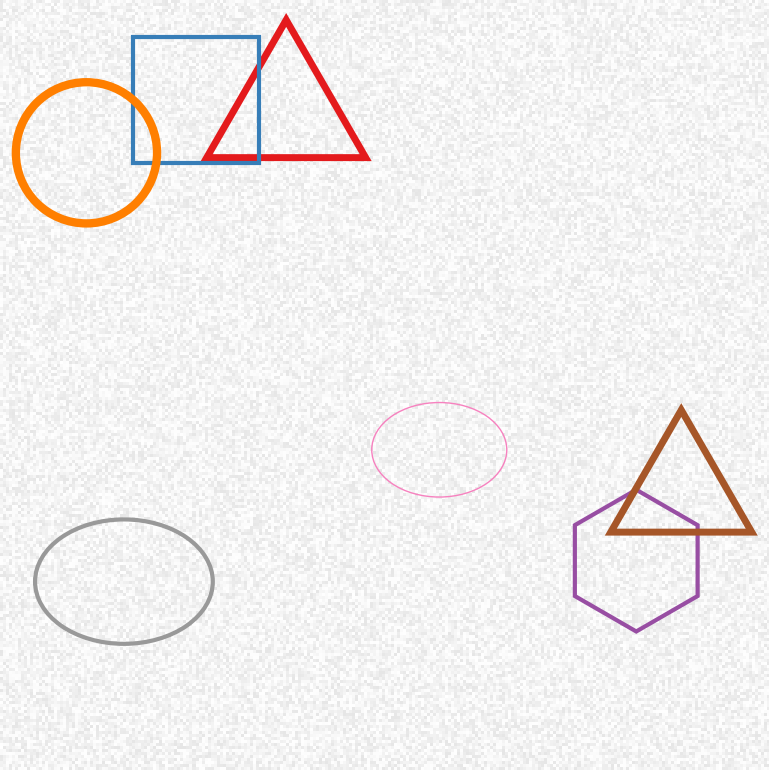[{"shape": "triangle", "thickness": 2.5, "radius": 0.6, "center": [0.372, 0.855]}, {"shape": "square", "thickness": 1.5, "radius": 0.41, "center": [0.254, 0.87]}, {"shape": "hexagon", "thickness": 1.5, "radius": 0.46, "center": [0.826, 0.272]}, {"shape": "circle", "thickness": 3, "radius": 0.46, "center": [0.112, 0.802]}, {"shape": "triangle", "thickness": 2.5, "radius": 0.53, "center": [0.885, 0.362]}, {"shape": "oval", "thickness": 0.5, "radius": 0.44, "center": [0.57, 0.416]}, {"shape": "oval", "thickness": 1.5, "radius": 0.58, "center": [0.161, 0.245]}]